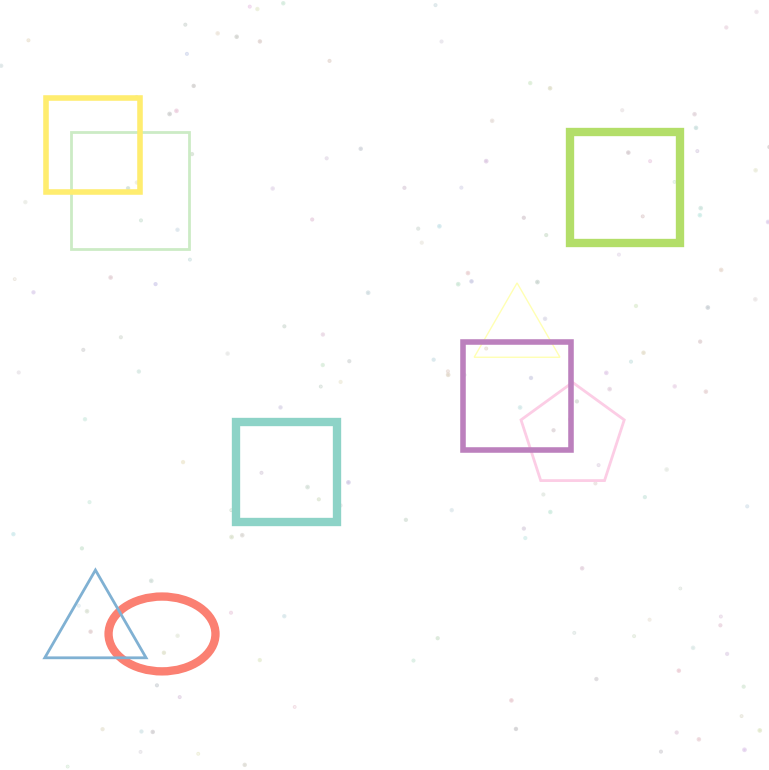[{"shape": "square", "thickness": 3, "radius": 0.33, "center": [0.372, 0.387]}, {"shape": "triangle", "thickness": 0.5, "radius": 0.32, "center": [0.672, 0.568]}, {"shape": "oval", "thickness": 3, "radius": 0.35, "center": [0.21, 0.177]}, {"shape": "triangle", "thickness": 1, "radius": 0.38, "center": [0.124, 0.184]}, {"shape": "square", "thickness": 3, "radius": 0.36, "center": [0.812, 0.757]}, {"shape": "pentagon", "thickness": 1, "radius": 0.35, "center": [0.744, 0.433]}, {"shape": "square", "thickness": 2, "radius": 0.35, "center": [0.671, 0.485]}, {"shape": "square", "thickness": 1, "radius": 0.38, "center": [0.169, 0.753]}, {"shape": "square", "thickness": 2, "radius": 0.3, "center": [0.121, 0.812]}]